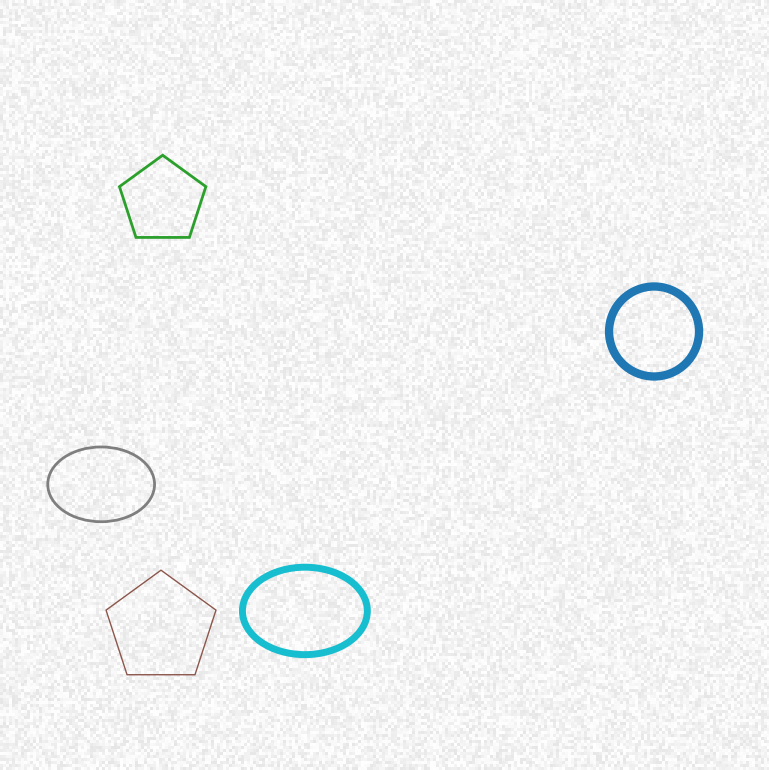[{"shape": "circle", "thickness": 3, "radius": 0.29, "center": [0.849, 0.569]}, {"shape": "pentagon", "thickness": 1, "radius": 0.3, "center": [0.211, 0.739]}, {"shape": "pentagon", "thickness": 0.5, "radius": 0.38, "center": [0.209, 0.184]}, {"shape": "oval", "thickness": 1, "radius": 0.35, "center": [0.131, 0.371]}, {"shape": "oval", "thickness": 2.5, "radius": 0.41, "center": [0.396, 0.207]}]